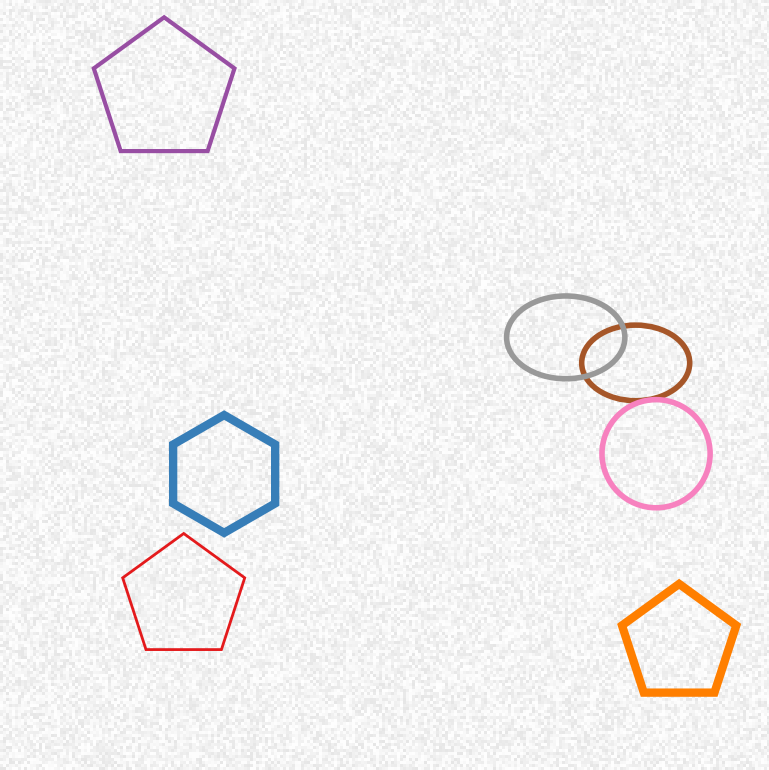[{"shape": "pentagon", "thickness": 1, "radius": 0.42, "center": [0.239, 0.224]}, {"shape": "hexagon", "thickness": 3, "radius": 0.38, "center": [0.291, 0.384]}, {"shape": "pentagon", "thickness": 1.5, "radius": 0.48, "center": [0.213, 0.881]}, {"shape": "pentagon", "thickness": 3, "radius": 0.39, "center": [0.882, 0.164]}, {"shape": "oval", "thickness": 2, "radius": 0.35, "center": [0.826, 0.529]}, {"shape": "circle", "thickness": 2, "radius": 0.35, "center": [0.852, 0.411]}, {"shape": "oval", "thickness": 2, "radius": 0.38, "center": [0.735, 0.562]}]